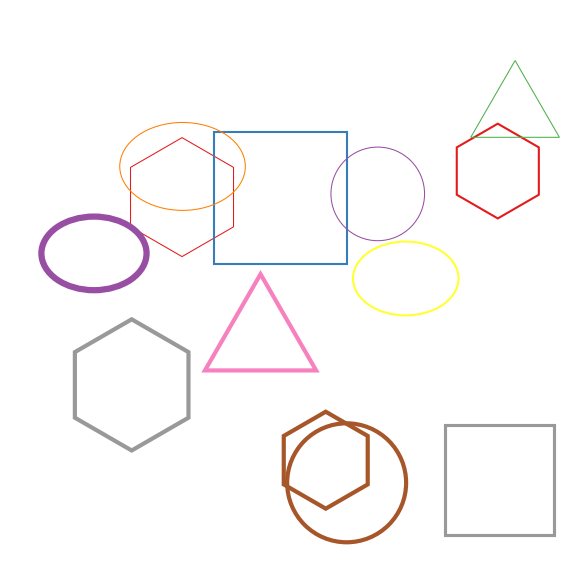[{"shape": "hexagon", "thickness": 0.5, "radius": 0.51, "center": [0.315, 0.658]}, {"shape": "hexagon", "thickness": 1, "radius": 0.41, "center": [0.862, 0.703]}, {"shape": "square", "thickness": 1, "radius": 0.57, "center": [0.485, 0.657]}, {"shape": "triangle", "thickness": 0.5, "radius": 0.44, "center": [0.892, 0.806]}, {"shape": "oval", "thickness": 3, "radius": 0.46, "center": [0.163, 0.56]}, {"shape": "circle", "thickness": 0.5, "radius": 0.41, "center": [0.654, 0.663]}, {"shape": "oval", "thickness": 0.5, "radius": 0.54, "center": [0.316, 0.711]}, {"shape": "oval", "thickness": 1, "radius": 0.46, "center": [0.703, 0.517]}, {"shape": "circle", "thickness": 2, "radius": 0.52, "center": [0.6, 0.163]}, {"shape": "hexagon", "thickness": 2, "radius": 0.42, "center": [0.564, 0.202]}, {"shape": "triangle", "thickness": 2, "radius": 0.56, "center": [0.451, 0.413]}, {"shape": "square", "thickness": 1.5, "radius": 0.48, "center": [0.865, 0.169]}, {"shape": "hexagon", "thickness": 2, "radius": 0.57, "center": [0.228, 0.333]}]